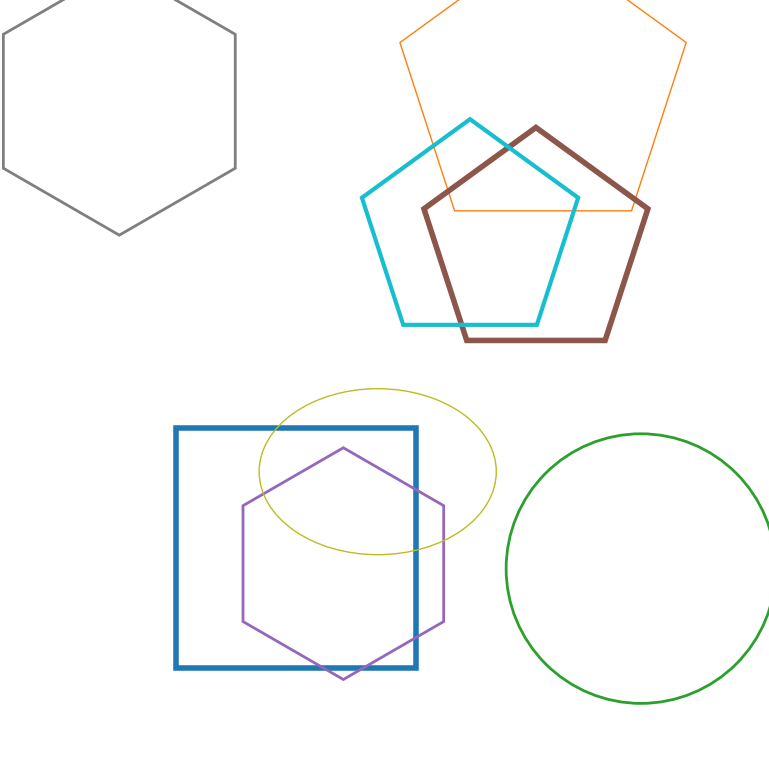[{"shape": "square", "thickness": 2, "radius": 0.78, "center": [0.384, 0.288]}, {"shape": "pentagon", "thickness": 0.5, "radius": 0.98, "center": [0.705, 0.884]}, {"shape": "circle", "thickness": 1, "radius": 0.88, "center": [0.832, 0.262]}, {"shape": "hexagon", "thickness": 1, "radius": 0.75, "center": [0.446, 0.268]}, {"shape": "pentagon", "thickness": 2, "radius": 0.76, "center": [0.696, 0.682]}, {"shape": "hexagon", "thickness": 1, "radius": 0.87, "center": [0.155, 0.868]}, {"shape": "oval", "thickness": 0.5, "radius": 0.77, "center": [0.491, 0.387]}, {"shape": "pentagon", "thickness": 1.5, "radius": 0.74, "center": [0.61, 0.698]}]